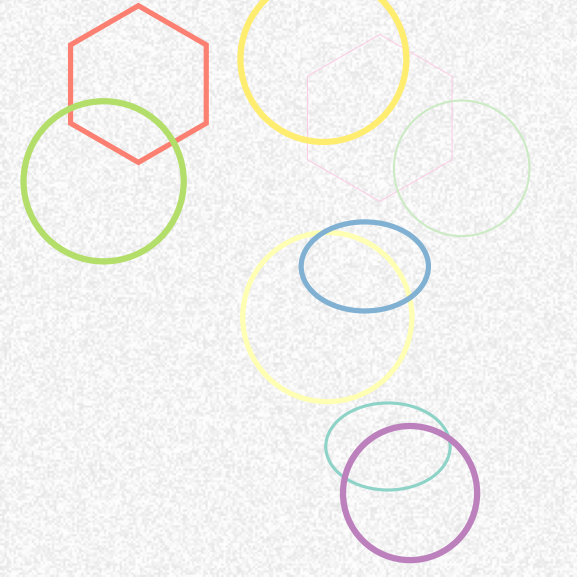[{"shape": "oval", "thickness": 1.5, "radius": 0.54, "center": [0.672, 0.226]}, {"shape": "circle", "thickness": 2.5, "radius": 0.73, "center": [0.567, 0.45]}, {"shape": "hexagon", "thickness": 2.5, "radius": 0.68, "center": [0.24, 0.854]}, {"shape": "oval", "thickness": 2.5, "radius": 0.55, "center": [0.632, 0.538]}, {"shape": "circle", "thickness": 3, "radius": 0.69, "center": [0.179, 0.685]}, {"shape": "hexagon", "thickness": 0.5, "radius": 0.72, "center": [0.658, 0.795]}, {"shape": "circle", "thickness": 3, "radius": 0.58, "center": [0.71, 0.145]}, {"shape": "circle", "thickness": 1, "radius": 0.59, "center": [0.799, 0.708]}, {"shape": "circle", "thickness": 3, "radius": 0.72, "center": [0.56, 0.897]}]